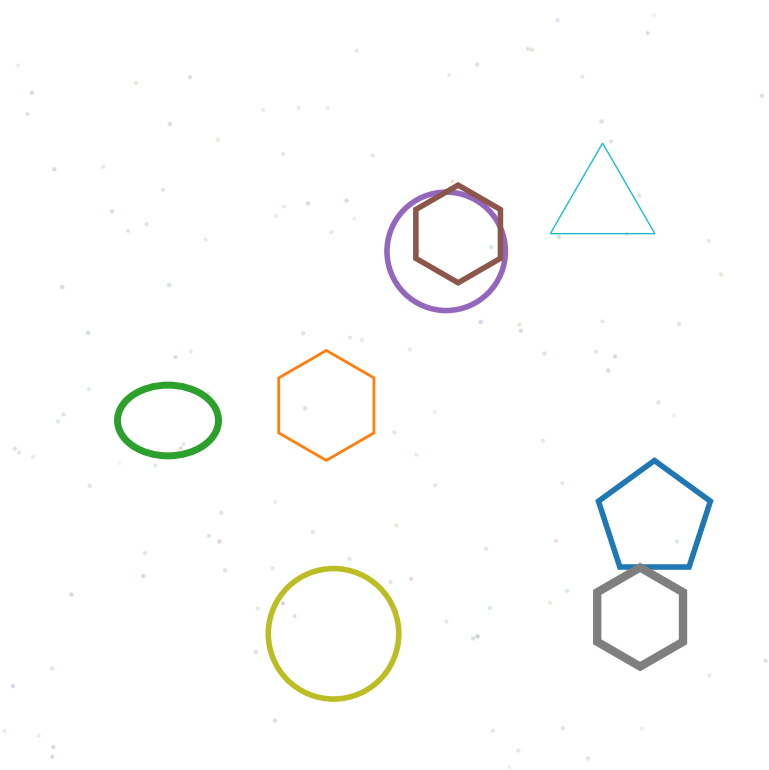[{"shape": "pentagon", "thickness": 2, "radius": 0.38, "center": [0.85, 0.325]}, {"shape": "hexagon", "thickness": 1, "radius": 0.36, "center": [0.424, 0.473]}, {"shape": "oval", "thickness": 2.5, "radius": 0.33, "center": [0.218, 0.454]}, {"shape": "circle", "thickness": 2, "radius": 0.38, "center": [0.579, 0.674]}, {"shape": "hexagon", "thickness": 2, "radius": 0.32, "center": [0.595, 0.696]}, {"shape": "hexagon", "thickness": 3, "radius": 0.32, "center": [0.831, 0.199]}, {"shape": "circle", "thickness": 2, "radius": 0.42, "center": [0.433, 0.177]}, {"shape": "triangle", "thickness": 0.5, "radius": 0.39, "center": [0.783, 0.736]}]